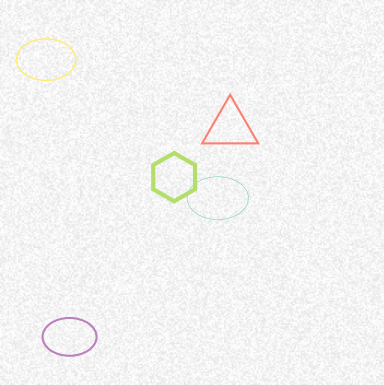[{"shape": "oval", "thickness": 0.5, "radius": 0.4, "center": [0.566, 0.485]}, {"shape": "triangle", "thickness": 1.5, "radius": 0.42, "center": [0.598, 0.67]}, {"shape": "hexagon", "thickness": 3, "radius": 0.31, "center": [0.452, 0.54]}, {"shape": "oval", "thickness": 1.5, "radius": 0.35, "center": [0.181, 0.125]}, {"shape": "oval", "thickness": 1, "radius": 0.39, "center": [0.12, 0.845]}]